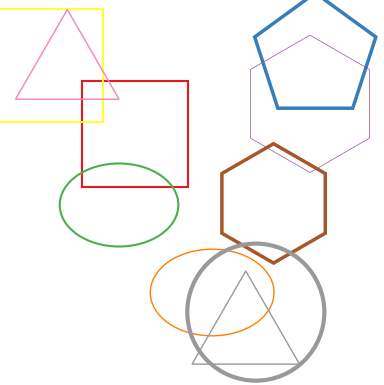[{"shape": "square", "thickness": 1.5, "radius": 0.69, "center": [0.351, 0.652]}, {"shape": "pentagon", "thickness": 2.5, "radius": 0.83, "center": [0.819, 0.853]}, {"shape": "oval", "thickness": 1.5, "radius": 0.77, "center": [0.309, 0.468]}, {"shape": "hexagon", "thickness": 0.5, "radius": 0.89, "center": [0.805, 0.73]}, {"shape": "oval", "thickness": 1, "radius": 0.8, "center": [0.551, 0.24]}, {"shape": "square", "thickness": 1.5, "radius": 0.73, "center": [0.122, 0.83]}, {"shape": "hexagon", "thickness": 2.5, "radius": 0.78, "center": [0.711, 0.472]}, {"shape": "triangle", "thickness": 1, "radius": 0.78, "center": [0.175, 0.82]}, {"shape": "circle", "thickness": 3, "radius": 0.89, "center": [0.664, 0.189]}, {"shape": "triangle", "thickness": 1, "radius": 0.81, "center": [0.638, 0.135]}]